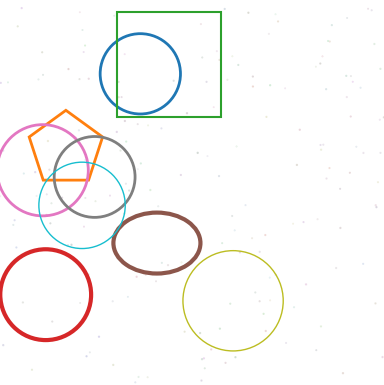[{"shape": "circle", "thickness": 2, "radius": 0.52, "center": [0.364, 0.808]}, {"shape": "pentagon", "thickness": 2, "radius": 0.5, "center": [0.171, 0.613]}, {"shape": "square", "thickness": 1.5, "radius": 0.68, "center": [0.439, 0.833]}, {"shape": "circle", "thickness": 3, "radius": 0.59, "center": [0.119, 0.235]}, {"shape": "oval", "thickness": 3, "radius": 0.57, "center": [0.408, 0.369]}, {"shape": "circle", "thickness": 2, "radius": 0.59, "center": [0.111, 0.558]}, {"shape": "circle", "thickness": 2, "radius": 0.53, "center": [0.246, 0.54]}, {"shape": "circle", "thickness": 1, "radius": 0.65, "center": [0.605, 0.219]}, {"shape": "circle", "thickness": 1, "radius": 0.56, "center": [0.213, 0.467]}]